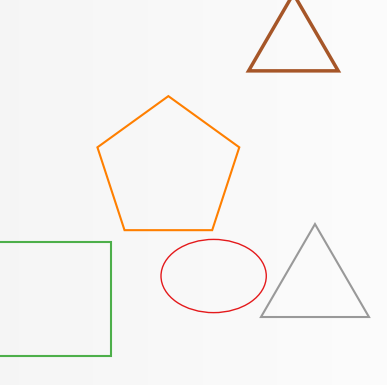[{"shape": "oval", "thickness": 1, "radius": 0.68, "center": [0.551, 0.283]}, {"shape": "square", "thickness": 1.5, "radius": 0.74, "center": [0.14, 0.223]}, {"shape": "pentagon", "thickness": 1.5, "radius": 0.96, "center": [0.434, 0.558]}, {"shape": "triangle", "thickness": 2.5, "radius": 0.67, "center": [0.757, 0.883]}, {"shape": "triangle", "thickness": 1.5, "radius": 0.8, "center": [0.813, 0.257]}]